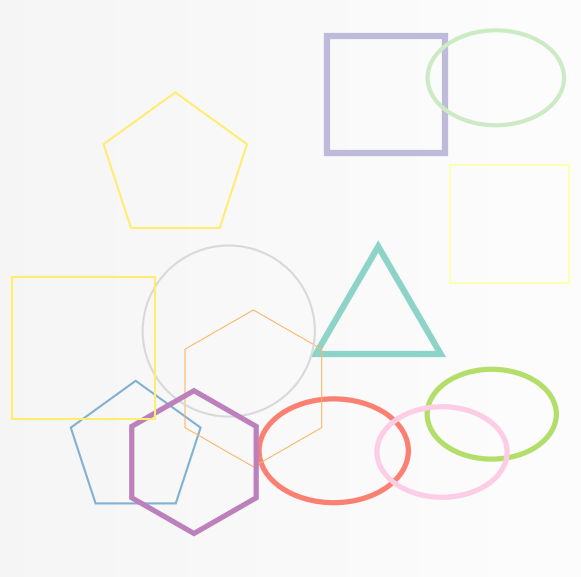[{"shape": "triangle", "thickness": 3, "radius": 0.62, "center": [0.651, 0.448]}, {"shape": "square", "thickness": 1, "radius": 0.51, "center": [0.876, 0.612]}, {"shape": "square", "thickness": 3, "radius": 0.5, "center": [0.664, 0.836]}, {"shape": "oval", "thickness": 2.5, "radius": 0.64, "center": [0.574, 0.219]}, {"shape": "pentagon", "thickness": 1, "radius": 0.59, "center": [0.233, 0.222]}, {"shape": "hexagon", "thickness": 0.5, "radius": 0.68, "center": [0.436, 0.327]}, {"shape": "oval", "thickness": 2.5, "radius": 0.56, "center": [0.846, 0.282]}, {"shape": "oval", "thickness": 2.5, "radius": 0.56, "center": [0.76, 0.216]}, {"shape": "circle", "thickness": 1, "radius": 0.74, "center": [0.394, 0.426]}, {"shape": "hexagon", "thickness": 2.5, "radius": 0.62, "center": [0.334, 0.199]}, {"shape": "oval", "thickness": 2, "radius": 0.59, "center": [0.853, 0.864]}, {"shape": "square", "thickness": 1, "radius": 0.61, "center": [0.143, 0.397]}, {"shape": "pentagon", "thickness": 1, "radius": 0.65, "center": [0.302, 0.709]}]